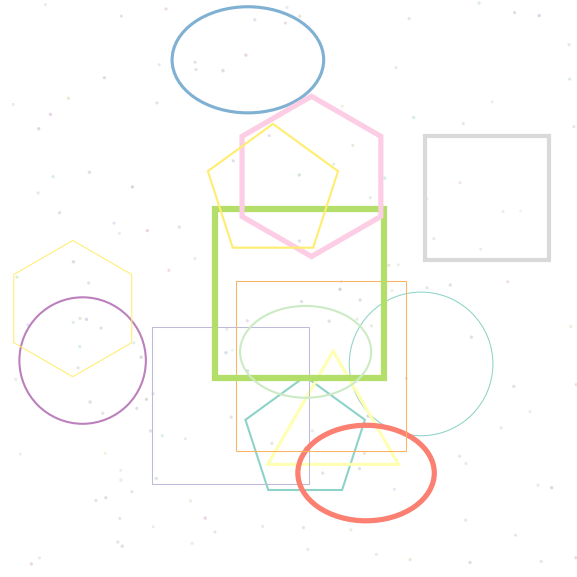[{"shape": "circle", "thickness": 0.5, "radius": 0.62, "center": [0.729, 0.369]}, {"shape": "pentagon", "thickness": 1, "radius": 0.54, "center": [0.528, 0.239]}, {"shape": "triangle", "thickness": 1.5, "radius": 0.65, "center": [0.577, 0.26]}, {"shape": "square", "thickness": 0.5, "radius": 0.68, "center": [0.399, 0.296]}, {"shape": "oval", "thickness": 2.5, "radius": 0.59, "center": [0.634, 0.18]}, {"shape": "oval", "thickness": 1.5, "radius": 0.66, "center": [0.429, 0.896]}, {"shape": "square", "thickness": 0.5, "radius": 0.73, "center": [0.555, 0.366]}, {"shape": "square", "thickness": 3, "radius": 0.73, "center": [0.519, 0.491]}, {"shape": "hexagon", "thickness": 2.5, "radius": 0.69, "center": [0.539, 0.694]}, {"shape": "square", "thickness": 2, "radius": 0.54, "center": [0.843, 0.657]}, {"shape": "circle", "thickness": 1, "radius": 0.55, "center": [0.143, 0.375]}, {"shape": "oval", "thickness": 1, "radius": 0.57, "center": [0.529, 0.39]}, {"shape": "hexagon", "thickness": 0.5, "radius": 0.59, "center": [0.126, 0.465]}, {"shape": "pentagon", "thickness": 1, "radius": 0.59, "center": [0.473, 0.666]}]